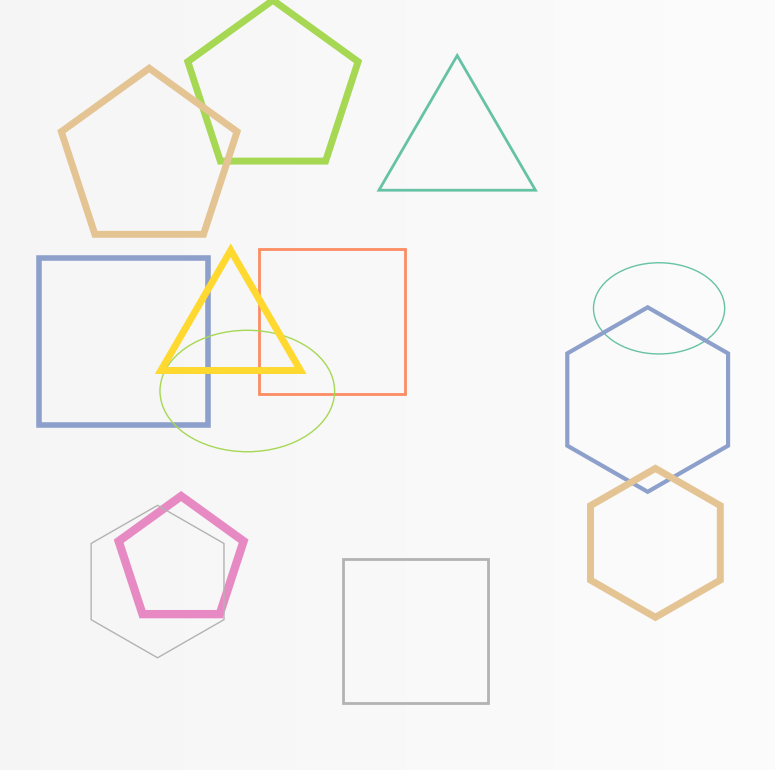[{"shape": "triangle", "thickness": 1, "radius": 0.58, "center": [0.59, 0.811]}, {"shape": "oval", "thickness": 0.5, "radius": 0.42, "center": [0.85, 0.6]}, {"shape": "square", "thickness": 1, "radius": 0.47, "center": [0.429, 0.582]}, {"shape": "square", "thickness": 2, "radius": 0.54, "center": [0.159, 0.556]}, {"shape": "hexagon", "thickness": 1.5, "radius": 0.6, "center": [0.836, 0.481]}, {"shape": "pentagon", "thickness": 3, "radius": 0.42, "center": [0.234, 0.271]}, {"shape": "oval", "thickness": 0.5, "radius": 0.56, "center": [0.319, 0.492]}, {"shape": "pentagon", "thickness": 2.5, "radius": 0.58, "center": [0.352, 0.884]}, {"shape": "triangle", "thickness": 2.5, "radius": 0.52, "center": [0.298, 0.571]}, {"shape": "hexagon", "thickness": 2.5, "radius": 0.48, "center": [0.846, 0.295]}, {"shape": "pentagon", "thickness": 2.5, "radius": 0.6, "center": [0.193, 0.792]}, {"shape": "hexagon", "thickness": 0.5, "radius": 0.49, "center": [0.203, 0.245]}, {"shape": "square", "thickness": 1, "radius": 0.47, "center": [0.536, 0.18]}]